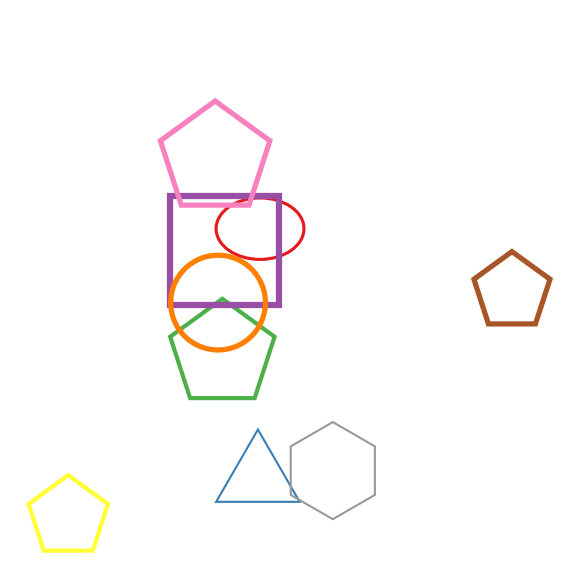[{"shape": "oval", "thickness": 1.5, "radius": 0.38, "center": [0.45, 0.603]}, {"shape": "triangle", "thickness": 1, "radius": 0.42, "center": [0.447, 0.172]}, {"shape": "pentagon", "thickness": 2, "radius": 0.48, "center": [0.385, 0.387]}, {"shape": "square", "thickness": 3, "radius": 0.47, "center": [0.389, 0.566]}, {"shape": "circle", "thickness": 2.5, "radius": 0.41, "center": [0.378, 0.475]}, {"shape": "pentagon", "thickness": 2, "radius": 0.36, "center": [0.118, 0.104]}, {"shape": "pentagon", "thickness": 2.5, "radius": 0.35, "center": [0.886, 0.494]}, {"shape": "pentagon", "thickness": 2.5, "radius": 0.5, "center": [0.373, 0.725]}, {"shape": "hexagon", "thickness": 1, "radius": 0.42, "center": [0.576, 0.184]}]